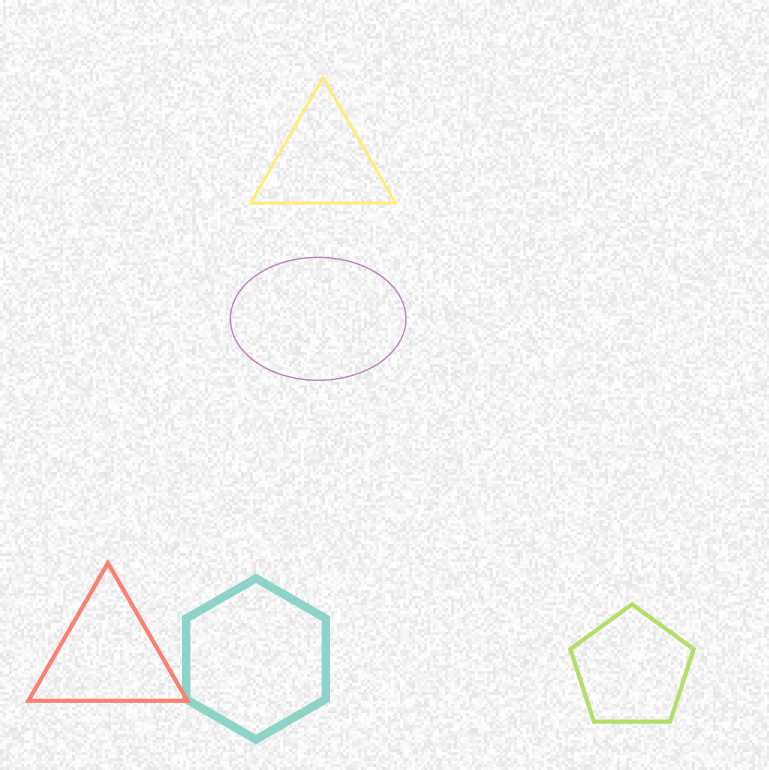[{"shape": "hexagon", "thickness": 3, "radius": 0.52, "center": [0.332, 0.144]}, {"shape": "triangle", "thickness": 1.5, "radius": 0.6, "center": [0.14, 0.15]}, {"shape": "pentagon", "thickness": 1.5, "radius": 0.42, "center": [0.821, 0.131]}, {"shape": "oval", "thickness": 0.5, "radius": 0.57, "center": [0.413, 0.586]}, {"shape": "triangle", "thickness": 1, "radius": 0.54, "center": [0.42, 0.791]}]